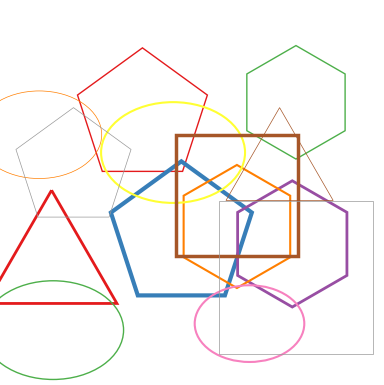[{"shape": "pentagon", "thickness": 1, "radius": 0.89, "center": [0.37, 0.698]}, {"shape": "triangle", "thickness": 2, "radius": 0.98, "center": [0.134, 0.31]}, {"shape": "pentagon", "thickness": 3, "radius": 0.96, "center": [0.471, 0.388]}, {"shape": "hexagon", "thickness": 1, "radius": 0.74, "center": [0.769, 0.734]}, {"shape": "oval", "thickness": 1, "radius": 0.92, "center": [0.138, 0.143]}, {"shape": "hexagon", "thickness": 2, "radius": 0.82, "center": [0.759, 0.366]}, {"shape": "oval", "thickness": 0.5, "radius": 0.81, "center": [0.102, 0.65]}, {"shape": "hexagon", "thickness": 1.5, "radius": 0.8, "center": [0.615, 0.412]}, {"shape": "oval", "thickness": 1.5, "radius": 0.93, "center": [0.45, 0.604]}, {"shape": "triangle", "thickness": 0.5, "radius": 0.8, "center": [0.726, 0.56]}, {"shape": "square", "thickness": 2.5, "radius": 0.79, "center": [0.616, 0.492]}, {"shape": "oval", "thickness": 1.5, "radius": 0.71, "center": [0.648, 0.159]}, {"shape": "square", "thickness": 0.5, "radius": 1.0, "center": [0.769, 0.279]}, {"shape": "pentagon", "thickness": 0.5, "radius": 0.79, "center": [0.191, 0.563]}]